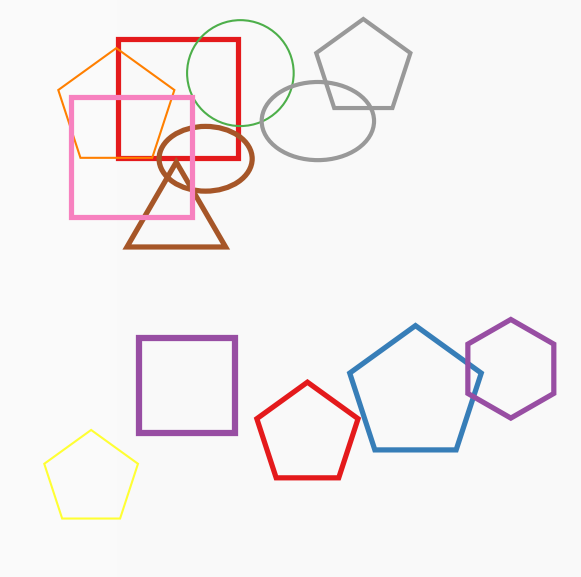[{"shape": "square", "thickness": 2.5, "radius": 0.51, "center": [0.306, 0.828]}, {"shape": "pentagon", "thickness": 2.5, "radius": 0.46, "center": [0.529, 0.246]}, {"shape": "pentagon", "thickness": 2.5, "radius": 0.59, "center": [0.715, 0.316]}, {"shape": "circle", "thickness": 1, "radius": 0.46, "center": [0.414, 0.873]}, {"shape": "square", "thickness": 3, "radius": 0.41, "center": [0.322, 0.332]}, {"shape": "hexagon", "thickness": 2.5, "radius": 0.43, "center": [0.879, 0.361]}, {"shape": "pentagon", "thickness": 1, "radius": 0.53, "center": [0.2, 0.811]}, {"shape": "pentagon", "thickness": 1, "radius": 0.42, "center": [0.157, 0.17]}, {"shape": "triangle", "thickness": 2.5, "radius": 0.49, "center": [0.303, 0.62]}, {"shape": "oval", "thickness": 2.5, "radius": 0.4, "center": [0.354, 0.724]}, {"shape": "square", "thickness": 2.5, "radius": 0.52, "center": [0.226, 0.728]}, {"shape": "pentagon", "thickness": 2, "radius": 0.43, "center": [0.625, 0.881]}, {"shape": "oval", "thickness": 2, "radius": 0.48, "center": [0.547, 0.789]}]